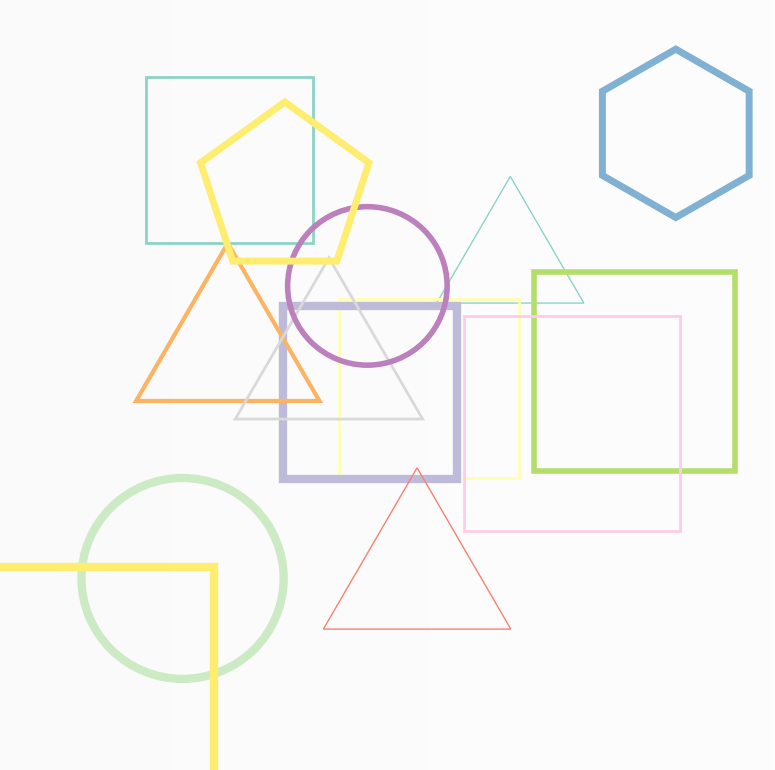[{"shape": "square", "thickness": 1, "radius": 0.54, "center": [0.296, 0.792]}, {"shape": "triangle", "thickness": 0.5, "radius": 0.55, "center": [0.658, 0.661]}, {"shape": "square", "thickness": 1, "radius": 0.58, "center": [0.553, 0.496]}, {"shape": "square", "thickness": 3, "radius": 0.56, "center": [0.477, 0.49]}, {"shape": "triangle", "thickness": 0.5, "radius": 0.7, "center": [0.538, 0.253]}, {"shape": "hexagon", "thickness": 2.5, "radius": 0.55, "center": [0.872, 0.827]}, {"shape": "triangle", "thickness": 1.5, "radius": 0.68, "center": [0.294, 0.548]}, {"shape": "square", "thickness": 2, "radius": 0.65, "center": [0.819, 0.518]}, {"shape": "square", "thickness": 1, "radius": 0.7, "center": [0.738, 0.45]}, {"shape": "triangle", "thickness": 1, "radius": 0.7, "center": [0.424, 0.526]}, {"shape": "circle", "thickness": 2, "radius": 0.51, "center": [0.474, 0.629]}, {"shape": "circle", "thickness": 3, "radius": 0.65, "center": [0.236, 0.249]}, {"shape": "square", "thickness": 3, "radius": 0.7, "center": [0.137, 0.124]}, {"shape": "pentagon", "thickness": 2.5, "radius": 0.57, "center": [0.367, 0.753]}]